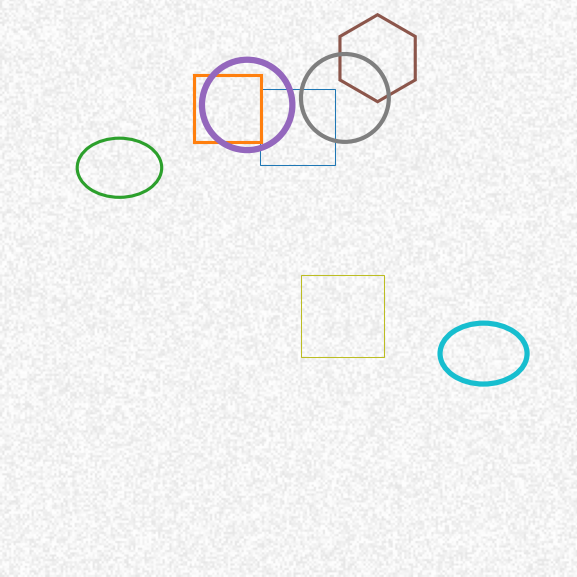[{"shape": "square", "thickness": 0.5, "radius": 0.33, "center": [0.515, 0.779]}, {"shape": "square", "thickness": 1.5, "radius": 0.29, "center": [0.394, 0.811]}, {"shape": "oval", "thickness": 1.5, "radius": 0.37, "center": [0.207, 0.709]}, {"shape": "circle", "thickness": 3, "radius": 0.39, "center": [0.428, 0.817]}, {"shape": "hexagon", "thickness": 1.5, "radius": 0.38, "center": [0.654, 0.898]}, {"shape": "circle", "thickness": 2, "radius": 0.38, "center": [0.597, 0.83]}, {"shape": "square", "thickness": 0.5, "radius": 0.36, "center": [0.593, 0.452]}, {"shape": "oval", "thickness": 2.5, "radius": 0.38, "center": [0.837, 0.387]}]